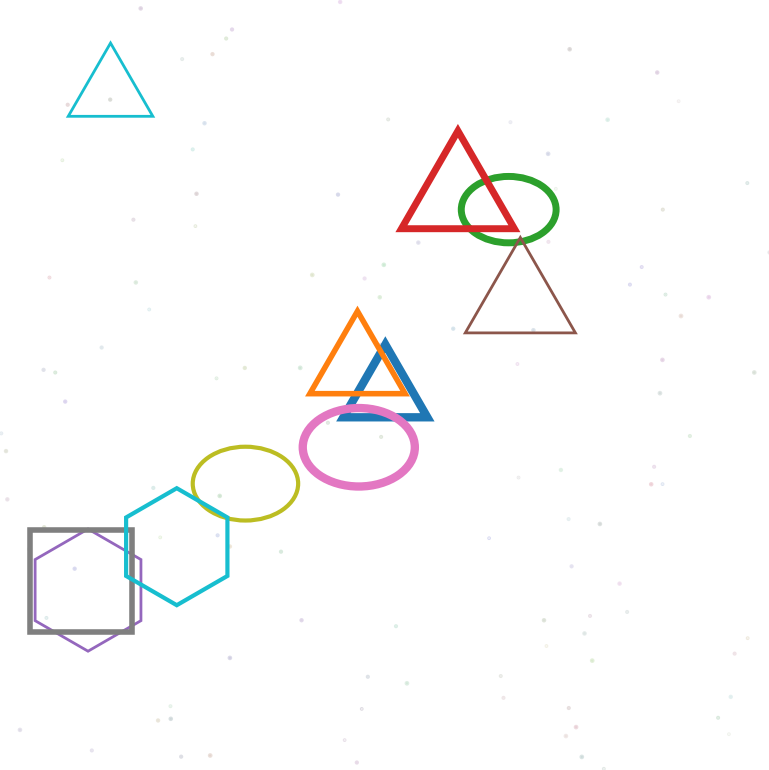[{"shape": "triangle", "thickness": 3, "radius": 0.31, "center": [0.5, 0.49]}, {"shape": "triangle", "thickness": 2, "radius": 0.36, "center": [0.464, 0.524]}, {"shape": "oval", "thickness": 2.5, "radius": 0.31, "center": [0.661, 0.728]}, {"shape": "triangle", "thickness": 2.5, "radius": 0.42, "center": [0.595, 0.745]}, {"shape": "hexagon", "thickness": 1, "radius": 0.4, "center": [0.114, 0.234]}, {"shape": "triangle", "thickness": 1, "radius": 0.41, "center": [0.676, 0.609]}, {"shape": "oval", "thickness": 3, "radius": 0.36, "center": [0.466, 0.419]}, {"shape": "square", "thickness": 2, "radius": 0.33, "center": [0.105, 0.245]}, {"shape": "oval", "thickness": 1.5, "radius": 0.34, "center": [0.319, 0.372]}, {"shape": "hexagon", "thickness": 1.5, "radius": 0.38, "center": [0.23, 0.29]}, {"shape": "triangle", "thickness": 1, "radius": 0.32, "center": [0.144, 0.881]}]